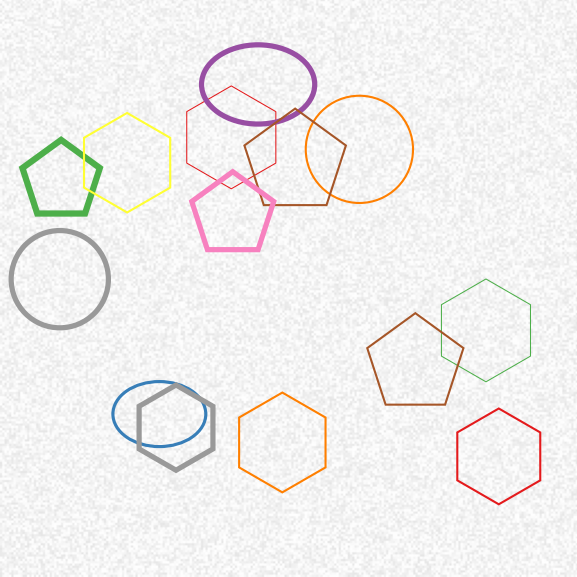[{"shape": "hexagon", "thickness": 0.5, "radius": 0.45, "center": [0.401, 0.761]}, {"shape": "hexagon", "thickness": 1, "radius": 0.41, "center": [0.864, 0.209]}, {"shape": "oval", "thickness": 1.5, "radius": 0.4, "center": [0.276, 0.282]}, {"shape": "hexagon", "thickness": 0.5, "radius": 0.45, "center": [0.841, 0.427]}, {"shape": "pentagon", "thickness": 3, "radius": 0.35, "center": [0.106, 0.686]}, {"shape": "oval", "thickness": 2.5, "radius": 0.49, "center": [0.447, 0.853]}, {"shape": "circle", "thickness": 1, "radius": 0.46, "center": [0.622, 0.741]}, {"shape": "hexagon", "thickness": 1, "radius": 0.43, "center": [0.489, 0.233]}, {"shape": "hexagon", "thickness": 1, "radius": 0.43, "center": [0.22, 0.717]}, {"shape": "pentagon", "thickness": 1, "radius": 0.46, "center": [0.511, 0.719]}, {"shape": "pentagon", "thickness": 1, "radius": 0.44, "center": [0.719, 0.369]}, {"shape": "pentagon", "thickness": 2.5, "radius": 0.37, "center": [0.403, 0.627]}, {"shape": "circle", "thickness": 2.5, "radius": 0.42, "center": [0.104, 0.516]}, {"shape": "hexagon", "thickness": 2.5, "radius": 0.37, "center": [0.305, 0.259]}]